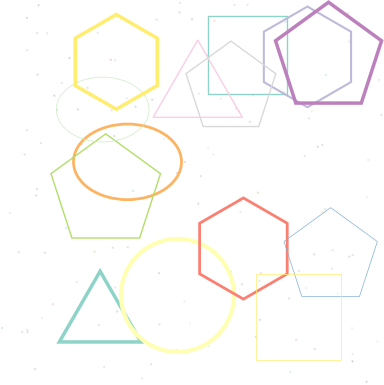[{"shape": "square", "thickness": 1, "radius": 0.51, "center": [0.643, 0.858]}, {"shape": "triangle", "thickness": 2.5, "radius": 0.61, "center": [0.26, 0.173]}, {"shape": "circle", "thickness": 3, "radius": 0.73, "center": [0.461, 0.233]}, {"shape": "hexagon", "thickness": 1.5, "radius": 0.65, "center": [0.799, 0.852]}, {"shape": "hexagon", "thickness": 2, "radius": 0.66, "center": [0.632, 0.354]}, {"shape": "pentagon", "thickness": 0.5, "radius": 0.64, "center": [0.859, 0.333]}, {"shape": "oval", "thickness": 2, "radius": 0.7, "center": [0.331, 0.58]}, {"shape": "pentagon", "thickness": 1, "radius": 0.75, "center": [0.275, 0.503]}, {"shape": "triangle", "thickness": 1, "radius": 0.67, "center": [0.514, 0.762]}, {"shape": "pentagon", "thickness": 1, "radius": 0.61, "center": [0.6, 0.771]}, {"shape": "pentagon", "thickness": 2.5, "radius": 0.72, "center": [0.853, 0.849]}, {"shape": "oval", "thickness": 0.5, "radius": 0.6, "center": [0.267, 0.716]}, {"shape": "hexagon", "thickness": 2.5, "radius": 0.62, "center": [0.302, 0.839]}, {"shape": "square", "thickness": 0.5, "radius": 0.56, "center": [0.775, 0.177]}]